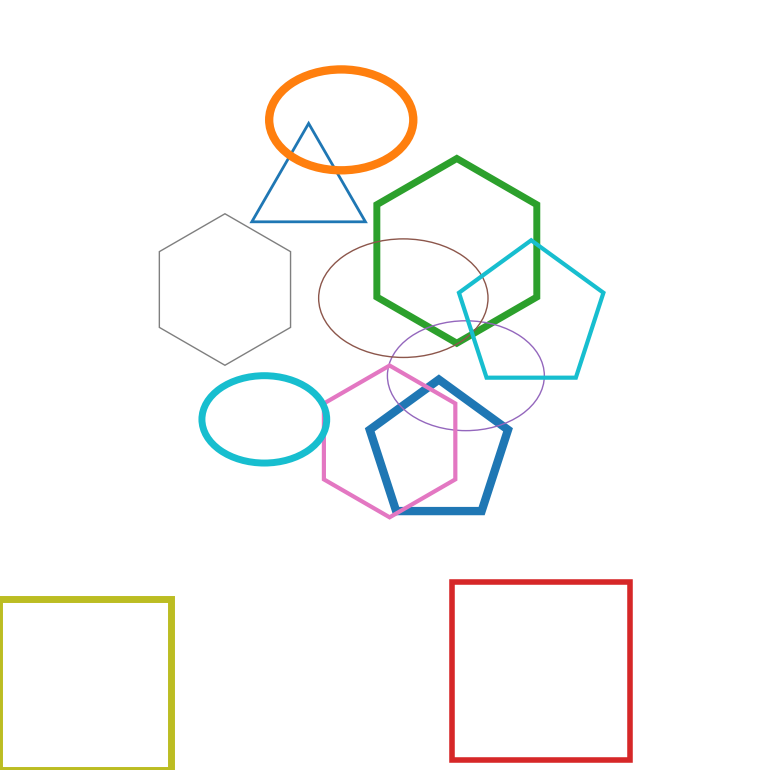[{"shape": "triangle", "thickness": 1, "radius": 0.43, "center": [0.401, 0.755]}, {"shape": "pentagon", "thickness": 3, "radius": 0.47, "center": [0.57, 0.413]}, {"shape": "oval", "thickness": 3, "radius": 0.47, "center": [0.443, 0.844]}, {"shape": "hexagon", "thickness": 2.5, "radius": 0.6, "center": [0.593, 0.674]}, {"shape": "square", "thickness": 2, "radius": 0.58, "center": [0.702, 0.128]}, {"shape": "oval", "thickness": 0.5, "radius": 0.51, "center": [0.605, 0.512]}, {"shape": "oval", "thickness": 0.5, "radius": 0.55, "center": [0.524, 0.613]}, {"shape": "hexagon", "thickness": 1.5, "radius": 0.49, "center": [0.506, 0.427]}, {"shape": "hexagon", "thickness": 0.5, "radius": 0.49, "center": [0.292, 0.624]}, {"shape": "square", "thickness": 2.5, "radius": 0.56, "center": [0.11, 0.111]}, {"shape": "oval", "thickness": 2.5, "radius": 0.41, "center": [0.343, 0.455]}, {"shape": "pentagon", "thickness": 1.5, "radius": 0.49, "center": [0.69, 0.589]}]